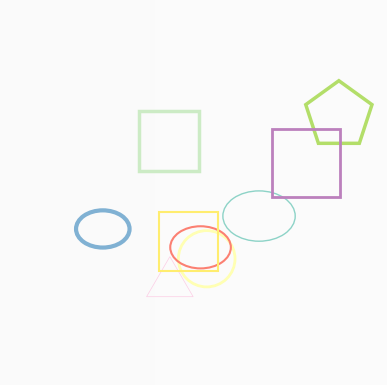[{"shape": "oval", "thickness": 1, "radius": 0.47, "center": [0.668, 0.439]}, {"shape": "circle", "thickness": 2, "radius": 0.37, "center": [0.533, 0.328]}, {"shape": "oval", "thickness": 1.5, "radius": 0.39, "center": [0.518, 0.358]}, {"shape": "oval", "thickness": 3, "radius": 0.35, "center": [0.265, 0.405]}, {"shape": "pentagon", "thickness": 2.5, "radius": 0.45, "center": [0.874, 0.7]}, {"shape": "triangle", "thickness": 0.5, "radius": 0.35, "center": [0.438, 0.264]}, {"shape": "square", "thickness": 2, "radius": 0.44, "center": [0.79, 0.577]}, {"shape": "square", "thickness": 2.5, "radius": 0.39, "center": [0.436, 0.633]}, {"shape": "square", "thickness": 1.5, "radius": 0.38, "center": [0.487, 0.372]}]